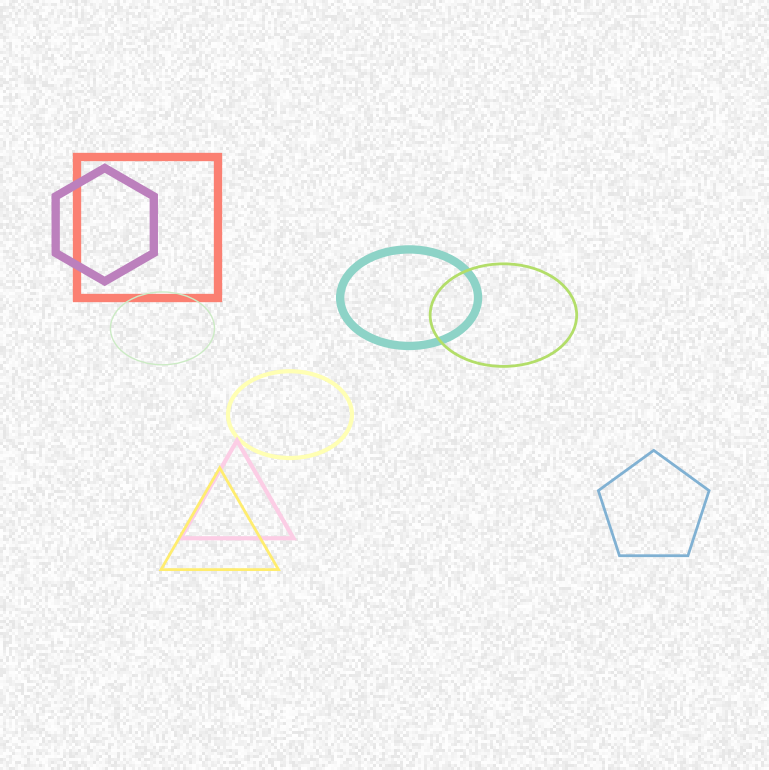[{"shape": "oval", "thickness": 3, "radius": 0.45, "center": [0.531, 0.613]}, {"shape": "oval", "thickness": 1.5, "radius": 0.4, "center": [0.377, 0.462]}, {"shape": "square", "thickness": 3, "radius": 0.46, "center": [0.191, 0.705]}, {"shape": "pentagon", "thickness": 1, "radius": 0.38, "center": [0.849, 0.339]}, {"shape": "oval", "thickness": 1, "radius": 0.48, "center": [0.654, 0.591]}, {"shape": "triangle", "thickness": 1.5, "radius": 0.42, "center": [0.308, 0.343]}, {"shape": "hexagon", "thickness": 3, "radius": 0.37, "center": [0.136, 0.708]}, {"shape": "oval", "thickness": 0.5, "radius": 0.34, "center": [0.211, 0.574]}, {"shape": "triangle", "thickness": 1, "radius": 0.44, "center": [0.285, 0.304]}]